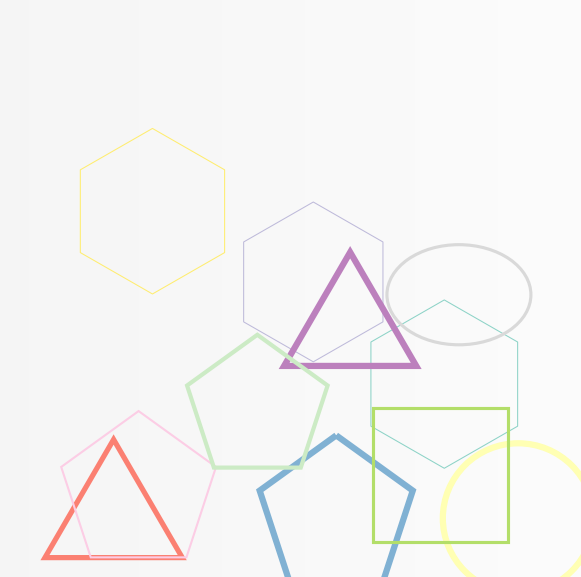[{"shape": "hexagon", "thickness": 0.5, "radius": 0.73, "center": [0.764, 0.334]}, {"shape": "circle", "thickness": 3, "radius": 0.65, "center": [0.892, 0.102]}, {"shape": "hexagon", "thickness": 0.5, "radius": 0.69, "center": [0.539, 0.511]}, {"shape": "triangle", "thickness": 2.5, "radius": 0.68, "center": [0.195, 0.102]}, {"shape": "pentagon", "thickness": 3, "radius": 0.69, "center": [0.578, 0.107]}, {"shape": "square", "thickness": 1.5, "radius": 0.58, "center": [0.757, 0.176]}, {"shape": "pentagon", "thickness": 1, "radius": 0.7, "center": [0.238, 0.147]}, {"shape": "oval", "thickness": 1.5, "radius": 0.62, "center": [0.79, 0.489]}, {"shape": "triangle", "thickness": 3, "radius": 0.66, "center": [0.602, 0.431]}, {"shape": "pentagon", "thickness": 2, "radius": 0.64, "center": [0.443, 0.292]}, {"shape": "hexagon", "thickness": 0.5, "radius": 0.72, "center": [0.262, 0.633]}]